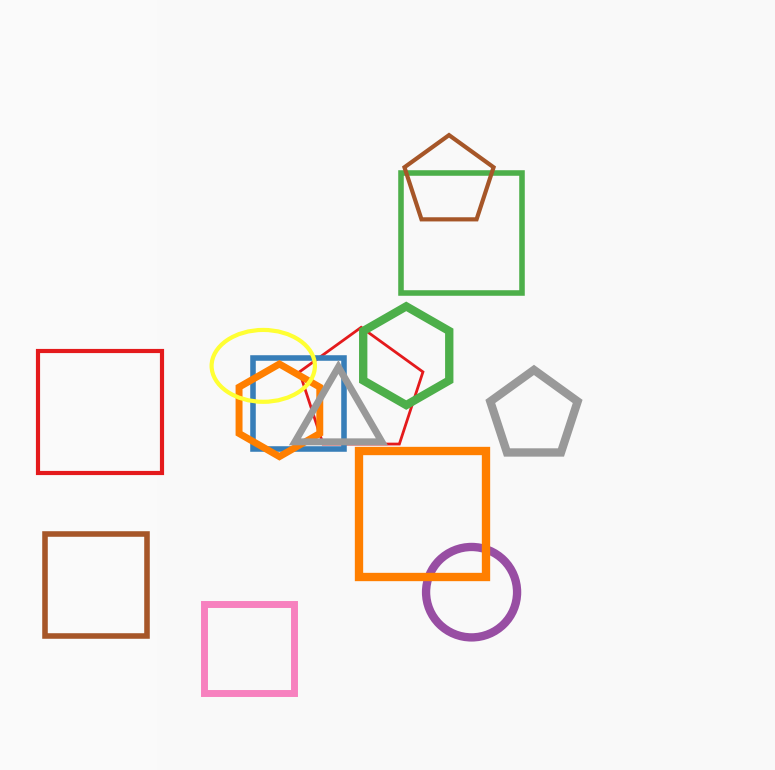[{"shape": "pentagon", "thickness": 1, "radius": 0.42, "center": [0.466, 0.491]}, {"shape": "square", "thickness": 1.5, "radius": 0.4, "center": [0.129, 0.465]}, {"shape": "square", "thickness": 2, "radius": 0.29, "center": [0.385, 0.476]}, {"shape": "square", "thickness": 2, "radius": 0.39, "center": [0.595, 0.697]}, {"shape": "hexagon", "thickness": 3, "radius": 0.32, "center": [0.524, 0.538]}, {"shape": "circle", "thickness": 3, "radius": 0.29, "center": [0.608, 0.231]}, {"shape": "square", "thickness": 3, "radius": 0.41, "center": [0.545, 0.332]}, {"shape": "hexagon", "thickness": 2.5, "radius": 0.3, "center": [0.361, 0.467]}, {"shape": "oval", "thickness": 1.5, "radius": 0.33, "center": [0.34, 0.525]}, {"shape": "pentagon", "thickness": 1.5, "radius": 0.3, "center": [0.579, 0.764]}, {"shape": "square", "thickness": 2, "radius": 0.33, "center": [0.124, 0.24]}, {"shape": "square", "thickness": 2.5, "radius": 0.29, "center": [0.321, 0.158]}, {"shape": "triangle", "thickness": 2.5, "radius": 0.32, "center": [0.437, 0.459]}, {"shape": "pentagon", "thickness": 3, "radius": 0.3, "center": [0.689, 0.46]}]